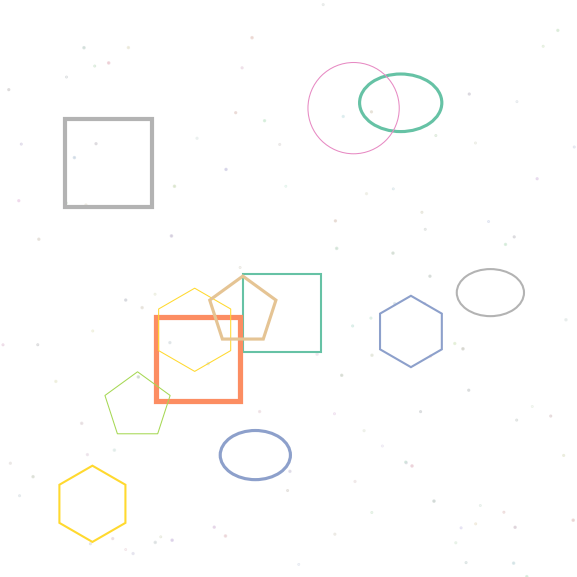[{"shape": "oval", "thickness": 1.5, "radius": 0.36, "center": [0.694, 0.821]}, {"shape": "square", "thickness": 1, "radius": 0.34, "center": [0.489, 0.457]}, {"shape": "square", "thickness": 2.5, "radius": 0.36, "center": [0.343, 0.378]}, {"shape": "oval", "thickness": 1.5, "radius": 0.3, "center": [0.442, 0.211]}, {"shape": "hexagon", "thickness": 1, "radius": 0.31, "center": [0.712, 0.425]}, {"shape": "circle", "thickness": 0.5, "radius": 0.4, "center": [0.612, 0.812]}, {"shape": "pentagon", "thickness": 0.5, "radius": 0.3, "center": [0.238, 0.296]}, {"shape": "hexagon", "thickness": 1, "radius": 0.33, "center": [0.16, 0.127]}, {"shape": "hexagon", "thickness": 0.5, "radius": 0.36, "center": [0.337, 0.428]}, {"shape": "pentagon", "thickness": 1.5, "radius": 0.3, "center": [0.42, 0.461]}, {"shape": "square", "thickness": 2, "radius": 0.38, "center": [0.188, 0.717]}, {"shape": "oval", "thickness": 1, "radius": 0.29, "center": [0.849, 0.492]}]